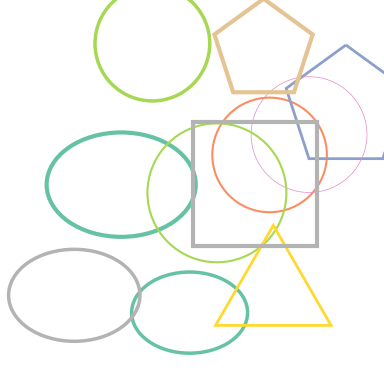[{"shape": "oval", "thickness": 3, "radius": 0.97, "center": [0.315, 0.52]}, {"shape": "oval", "thickness": 2.5, "radius": 0.75, "center": [0.493, 0.188]}, {"shape": "circle", "thickness": 1.5, "radius": 0.74, "center": [0.7, 0.598]}, {"shape": "pentagon", "thickness": 2, "radius": 0.82, "center": [0.898, 0.72]}, {"shape": "circle", "thickness": 0.5, "radius": 0.75, "center": [0.803, 0.65]}, {"shape": "circle", "thickness": 2.5, "radius": 0.75, "center": [0.396, 0.887]}, {"shape": "circle", "thickness": 1.5, "radius": 0.9, "center": [0.563, 0.499]}, {"shape": "triangle", "thickness": 2, "radius": 0.87, "center": [0.71, 0.241]}, {"shape": "pentagon", "thickness": 3, "radius": 0.67, "center": [0.685, 0.869]}, {"shape": "oval", "thickness": 2.5, "radius": 0.85, "center": [0.193, 0.233]}, {"shape": "square", "thickness": 3, "radius": 0.81, "center": [0.663, 0.522]}]